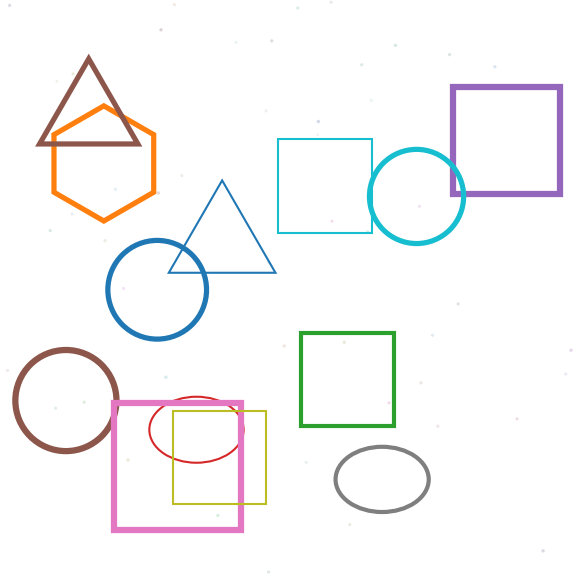[{"shape": "circle", "thickness": 2.5, "radius": 0.43, "center": [0.272, 0.497]}, {"shape": "triangle", "thickness": 1, "radius": 0.53, "center": [0.385, 0.58]}, {"shape": "hexagon", "thickness": 2.5, "radius": 0.5, "center": [0.18, 0.716]}, {"shape": "square", "thickness": 2, "radius": 0.4, "center": [0.602, 0.341]}, {"shape": "oval", "thickness": 1, "radius": 0.41, "center": [0.34, 0.255]}, {"shape": "square", "thickness": 3, "radius": 0.46, "center": [0.878, 0.755]}, {"shape": "triangle", "thickness": 2.5, "radius": 0.49, "center": [0.154, 0.799]}, {"shape": "circle", "thickness": 3, "radius": 0.44, "center": [0.114, 0.306]}, {"shape": "square", "thickness": 3, "radius": 0.55, "center": [0.308, 0.191]}, {"shape": "oval", "thickness": 2, "radius": 0.4, "center": [0.662, 0.169]}, {"shape": "square", "thickness": 1, "radius": 0.4, "center": [0.379, 0.207]}, {"shape": "square", "thickness": 1, "radius": 0.41, "center": [0.563, 0.677]}, {"shape": "circle", "thickness": 2.5, "radius": 0.41, "center": [0.721, 0.659]}]